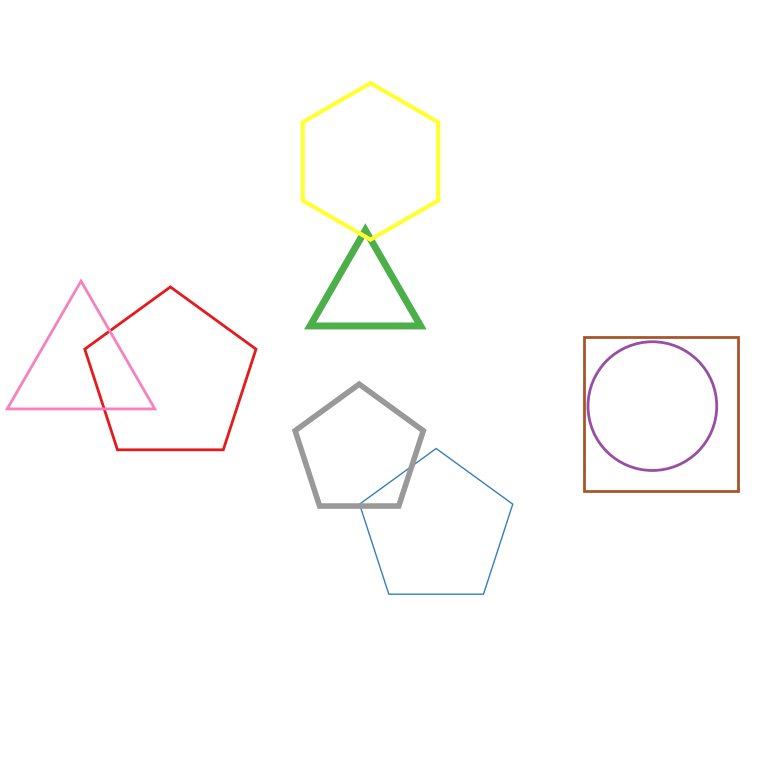[{"shape": "pentagon", "thickness": 1, "radius": 0.58, "center": [0.221, 0.51]}, {"shape": "pentagon", "thickness": 0.5, "radius": 0.52, "center": [0.566, 0.313]}, {"shape": "triangle", "thickness": 2.5, "radius": 0.41, "center": [0.474, 0.618]}, {"shape": "circle", "thickness": 1, "radius": 0.42, "center": [0.847, 0.473]}, {"shape": "hexagon", "thickness": 1.5, "radius": 0.51, "center": [0.481, 0.79]}, {"shape": "square", "thickness": 1, "radius": 0.5, "center": [0.858, 0.462]}, {"shape": "triangle", "thickness": 1, "radius": 0.55, "center": [0.105, 0.524]}, {"shape": "pentagon", "thickness": 2, "radius": 0.44, "center": [0.466, 0.414]}]